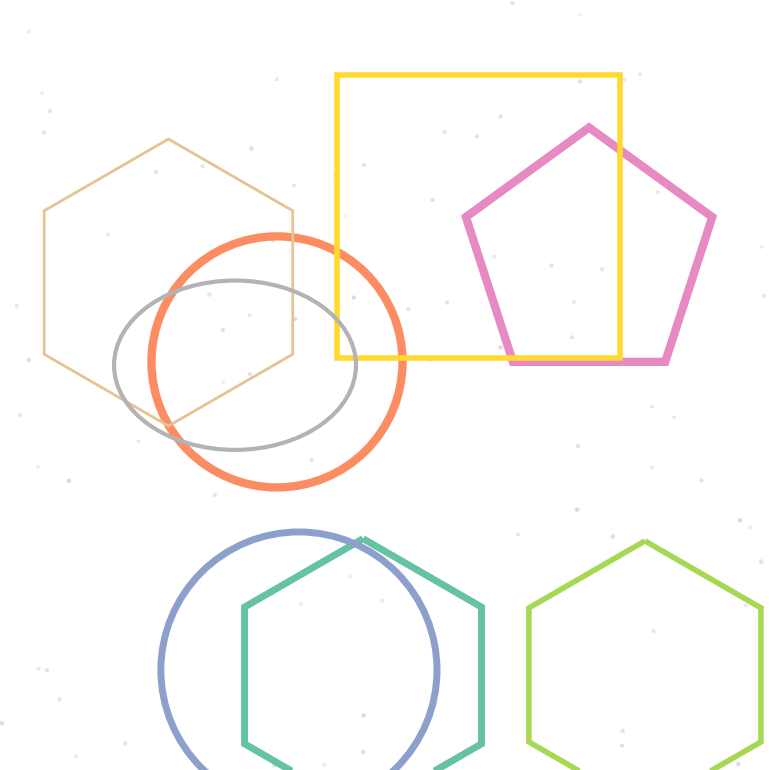[{"shape": "hexagon", "thickness": 2.5, "radius": 0.89, "center": [0.471, 0.123]}, {"shape": "circle", "thickness": 3, "radius": 0.82, "center": [0.36, 0.53]}, {"shape": "circle", "thickness": 2.5, "radius": 0.9, "center": [0.388, 0.13]}, {"shape": "pentagon", "thickness": 3, "radius": 0.84, "center": [0.765, 0.666]}, {"shape": "hexagon", "thickness": 2, "radius": 0.87, "center": [0.838, 0.123]}, {"shape": "square", "thickness": 2, "radius": 0.92, "center": [0.622, 0.719]}, {"shape": "hexagon", "thickness": 1, "radius": 0.93, "center": [0.219, 0.633]}, {"shape": "oval", "thickness": 1.5, "radius": 0.79, "center": [0.305, 0.526]}]